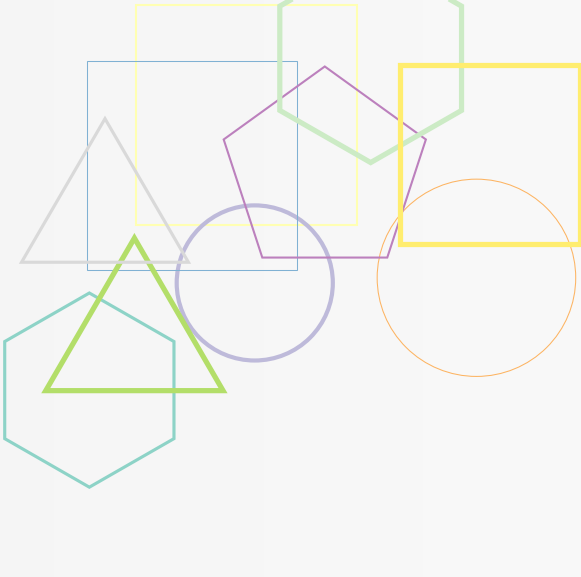[{"shape": "hexagon", "thickness": 1.5, "radius": 0.84, "center": [0.154, 0.324]}, {"shape": "square", "thickness": 1, "radius": 0.95, "center": [0.425, 0.8]}, {"shape": "circle", "thickness": 2, "radius": 0.67, "center": [0.438, 0.509]}, {"shape": "square", "thickness": 0.5, "radius": 0.9, "center": [0.33, 0.713]}, {"shape": "circle", "thickness": 0.5, "radius": 0.85, "center": [0.82, 0.518]}, {"shape": "triangle", "thickness": 2.5, "radius": 0.88, "center": [0.231, 0.411]}, {"shape": "triangle", "thickness": 1.5, "radius": 0.83, "center": [0.181, 0.628]}, {"shape": "pentagon", "thickness": 1, "radius": 0.91, "center": [0.559, 0.701]}, {"shape": "hexagon", "thickness": 2.5, "radius": 0.9, "center": [0.638, 0.898]}, {"shape": "square", "thickness": 2.5, "radius": 0.77, "center": [0.842, 0.731]}]